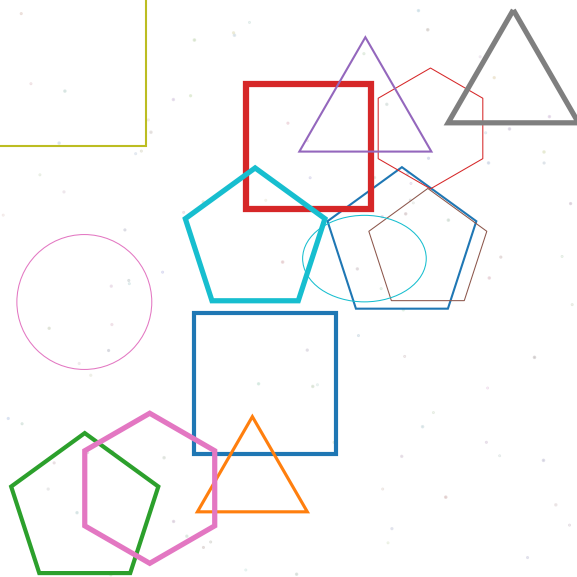[{"shape": "square", "thickness": 2, "radius": 0.61, "center": [0.459, 0.335]}, {"shape": "pentagon", "thickness": 1, "radius": 0.68, "center": [0.696, 0.574]}, {"shape": "triangle", "thickness": 1.5, "radius": 0.55, "center": [0.437, 0.168]}, {"shape": "pentagon", "thickness": 2, "radius": 0.67, "center": [0.147, 0.115]}, {"shape": "square", "thickness": 3, "radius": 0.54, "center": [0.534, 0.746]}, {"shape": "hexagon", "thickness": 0.5, "radius": 0.52, "center": [0.745, 0.777]}, {"shape": "triangle", "thickness": 1, "radius": 0.66, "center": [0.633, 0.803]}, {"shape": "pentagon", "thickness": 0.5, "radius": 0.54, "center": [0.741, 0.565]}, {"shape": "circle", "thickness": 0.5, "radius": 0.58, "center": [0.146, 0.476]}, {"shape": "hexagon", "thickness": 2.5, "radius": 0.65, "center": [0.259, 0.154]}, {"shape": "triangle", "thickness": 2.5, "radius": 0.65, "center": [0.889, 0.852]}, {"shape": "square", "thickness": 1, "radius": 0.66, "center": [0.12, 0.88]}, {"shape": "pentagon", "thickness": 2.5, "radius": 0.64, "center": [0.442, 0.581]}, {"shape": "oval", "thickness": 0.5, "radius": 0.54, "center": [0.631, 0.551]}]